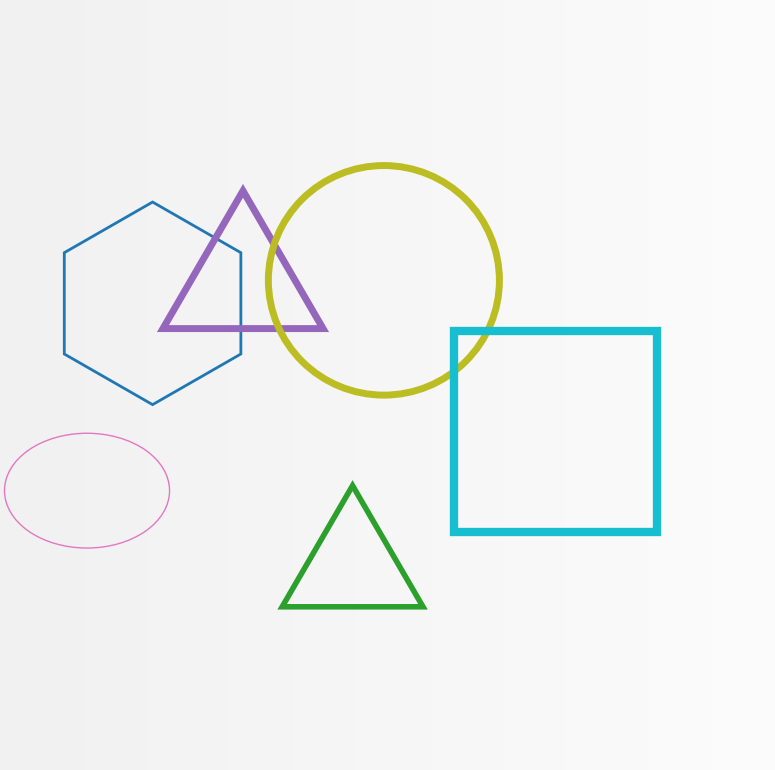[{"shape": "hexagon", "thickness": 1, "radius": 0.66, "center": [0.197, 0.606]}, {"shape": "triangle", "thickness": 2, "radius": 0.52, "center": [0.455, 0.264]}, {"shape": "triangle", "thickness": 2.5, "radius": 0.6, "center": [0.314, 0.633]}, {"shape": "oval", "thickness": 0.5, "radius": 0.53, "center": [0.112, 0.363]}, {"shape": "circle", "thickness": 2.5, "radius": 0.75, "center": [0.495, 0.636]}, {"shape": "square", "thickness": 3, "radius": 0.66, "center": [0.717, 0.44]}]